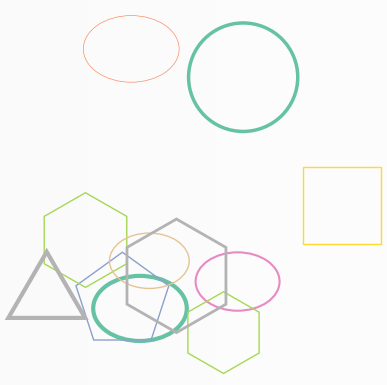[{"shape": "oval", "thickness": 3, "radius": 0.6, "center": [0.361, 0.199]}, {"shape": "circle", "thickness": 2.5, "radius": 0.7, "center": [0.628, 0.799]}, {"shape": "oval", "thickness": 0.5, "radius": 0.62, "center": [0.339, 0.873]}, {"shape": "pentagon", "thickness": 1, "radius": 0.63, "center": [0.316, 0.219]}, {"shape": "oval", "thickness": 1.5, "radius": 0.54, "center": [0.613, 0.269]}, {"shape": "hexagon", "thickness": 1, "radius": 0.61, "center": [0.221, 0.376]}, {"shape": "hexagon", "thickness": 1, "radius": 0.53, "center": [0.577, 0.136]}, {"shape": "square", "thickness": 1, "radius": 0.5, "center": [0.882, 0.466]}, {"shape": "oval", "thickness": 1, "radius": 0.51, "center": [0.385, 0.323]}, {"shape": "triangle", "thickness": 3, "radius": 0.57, "center": [0.121, 0.231]}, {"shape": "hexagon", "thickness": 2, "radius": 0.74, "center": [0.455, 0.284]}]